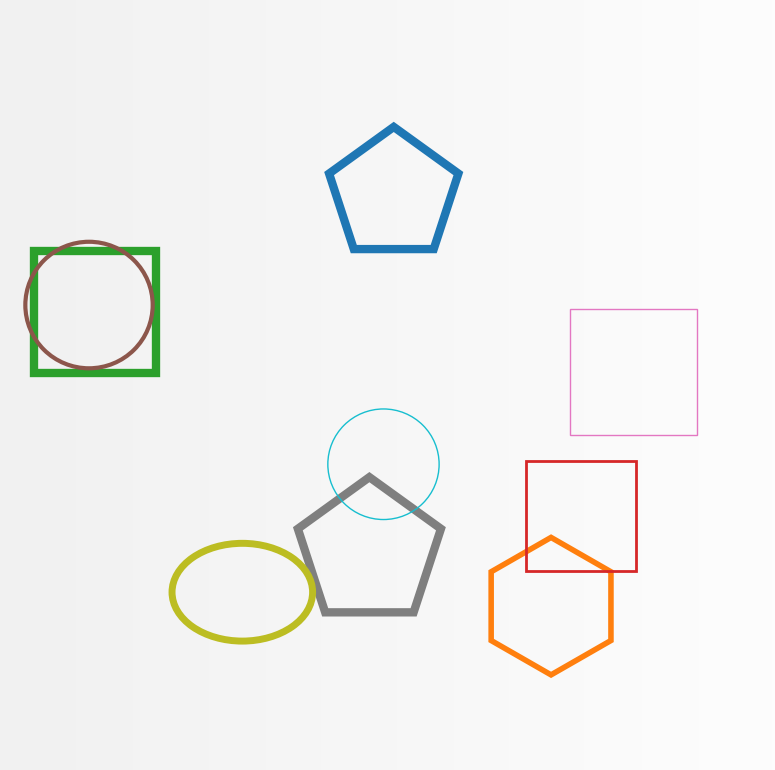[{"shape": "pentagon", "thickness": 3, "radius": 0.44, "center": [0.508, 0.747]}, {"shape": "hexagon", "thickness": 2, "radius": 0.45, "center": [0.711, 0.213]}, {"shape": "square", "thickness": 3, "radius": 0.39, "center": [0.123, 0.595]}, {"shape": "square", "thickness": 1, "radius": 0.36, "center": [0.75, 0.33]}, {"shape": "circle", "thickness": 1.5, "radius": 0.41, "center": [0.115, 0.604]}, {"shape": "square", "thickness": 0.5, "radius": 0.41, "center": [0.817, 0.517]}, {"shape": "pentagon", "thickness": 3, "radius": 0.49, "center": [0.477, 0.283]}, {"shape": "oval", "thickness": 2.5, "radius": 0.45, "center": [0.313, 0.231]}, {"shape": "circle", "thickness": 0.5, "radius": 0.36, "center": [0.495, 0.397]}]